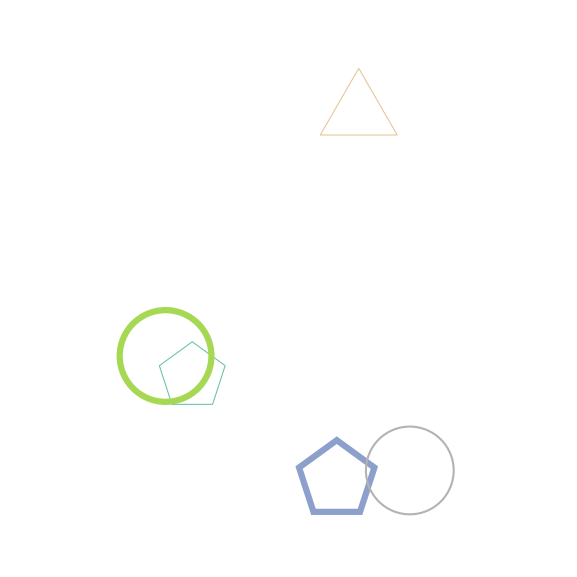[{"shape": "pentagon", "thickness": 0.5, "radius": 0.3, "center": [0.333, 0.347]}, {"shape": "pentagon", "thickness": 3, "radius": 0.34, "center": [0.583, 0.168]}, {"shape": "circle", "thickness": 3, "radius": 0.4, "center": [0.287, 0.383]}, {"shape": "triangle", "thickness": 0.5, "radius": 0.38, "center": [0.621, 0.804]}, {"shape": "circle", "thickness": 1, "radius": 0.38, "center": [0.71, 0.185]}]